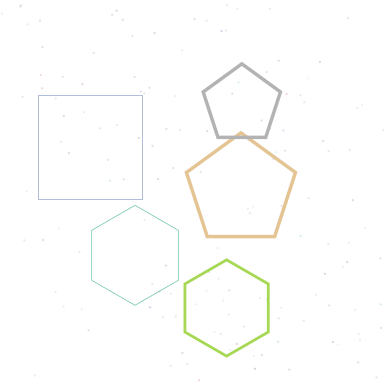[{"shape": "hexagon", "thickness": 0.5, "radius": 0.65, "center": [0.351, 0.337]}, {"shape": "square", "thickness": 0.5, "radius": 0.67, "center": [0.234, 0.618]}, {"shape": "hexagon", "thickness": 2, "radius": 0.62, "center": [0.589, 0.2]}, {"shape": "pentagon", "thickness": 2.5, "radius": 0.74, "center": [0.626, 0.506]}, {"shape": "pentagon", "thickness": 2.5, "radius": 0.53, "center": [0.628, 0.729]}]